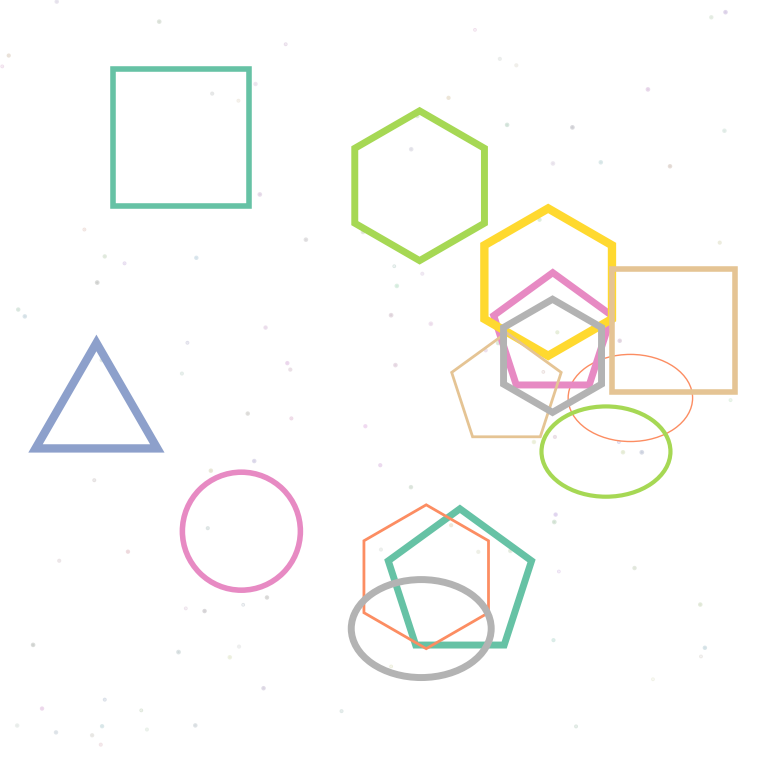[{"shape": "square", "thickness": 2, "radius": 0.44, "center": [0.235, 0.821]}, {"shape": "pentagon", "thickness": 2.5, "radius": 0.49, "center": [0.597, 0.241]}, {"shape": "oval", "thickness": 0.5, "radius": 0.4, "center": [0.819, 0.483]}, {"shape": "hexagon", "thickness": 1, "radius": 0.47, "center": [0.554, 0.251]}, {"shape": "triangle", "thickness": 3, "radius": 0.46, "center": [0.125, 0.463]}, {"shape": "circle", "thickness": 2, "radius": 0.38, "center": [0.313, 0.31]}, {"shape": "pentagon", "thickness": 2.5, "radius": 0.4, "center": [0.718, 0.565]}, {"shape": "oval", "thickness": 1.5, "radius": 0.42, "center": [0.787, 0.414]}, {"shape": "hexagon", "thickness": 2.5, "radius": 0.49, "center": [0.545, 0.759]}, {"shape": "hexagon", "thickness": 3, "radius": 0.48, "center": [0.712, 0.634]}, {"shape": "pentagon", "thickness": 1, "radius": 0.37, "center": [0.658, 0.493]}, {"shape": "square", "thickness": 2, "radius": 0.4, "center": [0.875, 0.571]}, {"shape": "hexagon", "thickness": 2.5, "radius": 0.37, "center": [0.718, 0.538]}, {"shape": "oval", "thickness": 2.5, "radius": 0.45, "center": [0.547, 0.184]}]